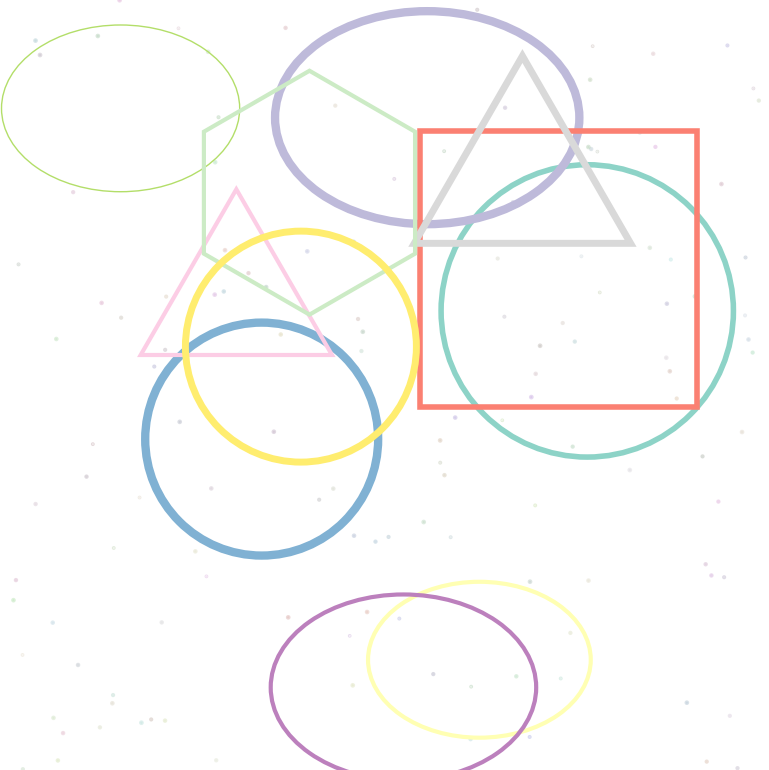[{"shape": "circle", "thickness": 2, "radius": 0.95, "center": [0.763, 0.596]}, {"shape": "oval", "thickness": 1.5, "radius": 0.72, "center": [0.623, 0.143]}, {"shape": "oval", "thickness": 3, "radius": 0.99, "center": [0.555, 0.847]}, {"shape": "square", "thickness": 2, "radius": 0.9, "center": [0.726, 0.651]}, {"shape": "circle", "thickness": 3, "radius": 0.76, "center": [0.34, 0.43]}, {"shape": "oval", "thickness": 0.5, "radius": 0.77, "center": [0.157, 0.859]}, {"shape": "triangle", "thickness": 1.5, "radius": 0.72, "center": [0.307, 0.611]}, {"shape": "triangle", "thickness": 2.5, "radius": 0.81, "center": [0.678, 0.765]}, {"shape": "oval", "thickness": 1.5, "radius": 0.86, "center": [0.524, 0.107]}, {"shape": "hexagon", "thickness": 1.5, "radius": 0.79, "center": [0.402, 0.75]}, {"shape": "circle", "thickness": 2.5, "radius": 0.75, "center": [0.391, 0.55]}]